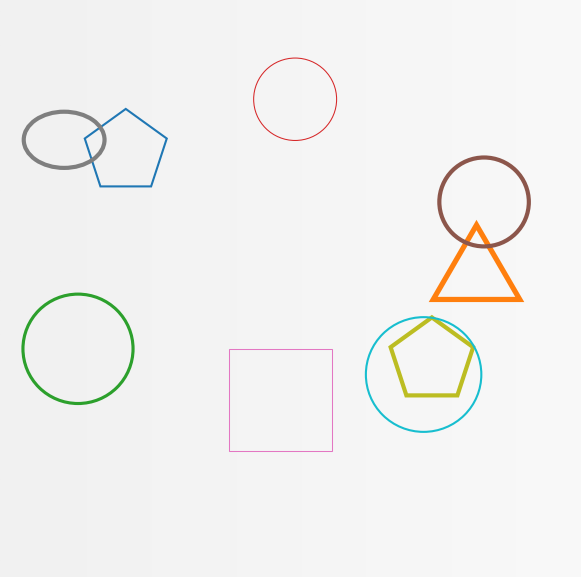[{"shape": "pentagon", "thickness": 1, "radius": 0.37, "center": [0.216, 0.736]}, {"shape": "triangle", "thickness": 2.5, "radius": 0.43, "center": [0.82, 0.524]}, {"shape": "circle", "thickness": 1.5, "radius": 0.47, "center": [0.134, 0.395]}, {"shape": "circle", "thickness": 0.5, "radius": 0.36, "center": [0.508, 0.827]}, {"shape": "circle", "thickness": 2, "radius": 0.38, "center": [0.833, 0.649]}, {"shape": "square", "thickness": 0.5, "radius": 0.44, "center": [0.482, 0.307]}, {"shape": "oval", "thickness": 2, "radius": 0.35, "center": [0.11, 0.757]}, {"shape": "pentagon", "thickness": 2, "radius": 0.37, "center": [0.743, 0.375]}, {"shape": "circle", "thickness": 1, "radius": 0.5, "center": [0.729, 0.351]}]